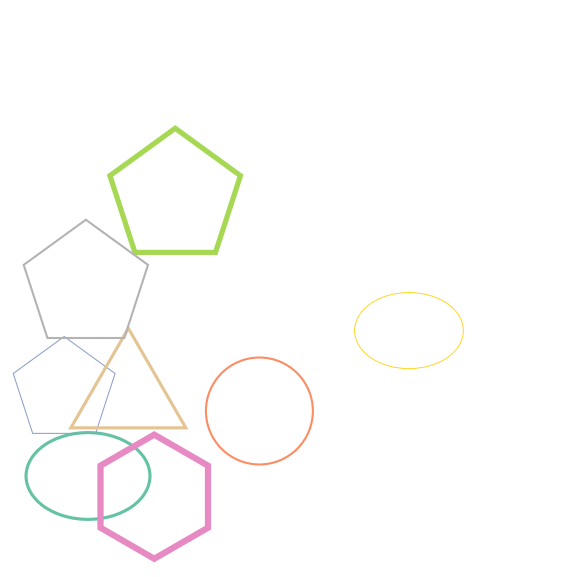[{"shape": "oval", "thickness": 1.5, "radius": 0.54, "center": [0.152, 0.175]}, {"shape": "circle", "thickness": 1, "radius": 0.46, "center": [0.449, 0.287]}, {"shape": "pentagon", "thickness": 0.5, "radius": 0.46, "center": [0.111, 0.324]}, {"shape": "hexagon", "thickness": 3, "radius": 0.54, "center": [0.267, 0.139]}, {"shape": "pentagon", "thickness": 2.5, "radius": 0.59, "center": [0.303, 0.658]}, {"shape": "oval", "thickness": 0.5, "radius": 0.47, "center": [0.708, 0.427]}, {"shape": "triangle", "thickness": 1.5, "radius": 0.57, "center": [0.222, 0.316]}, {"shape": "pentagon", "thickness": 1, "radius": 0.57, "center": [0.149, 0.505]}]